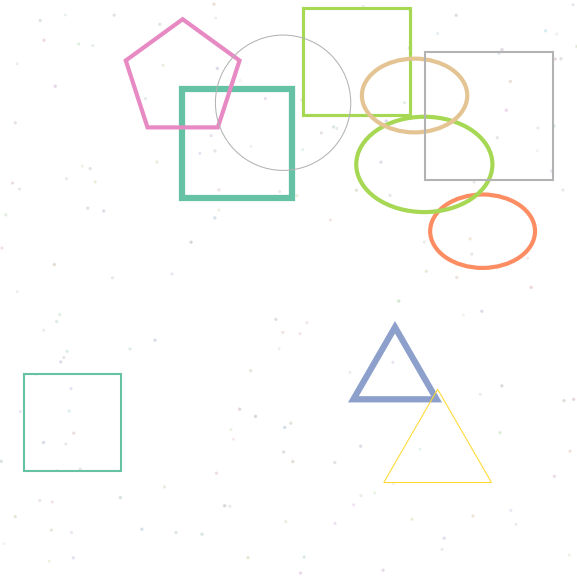[{"shape": "square", "thickness": 1, "radius": 0.42, "center": [0.125, 0.267]}, {"shape": "square", "thickness": 3, "radius": 0.47, "center": [0.41, 0.75]}, {"shape": "oval", "thickness": 2, "radius": 0.45, "center": [0.836, 0.599]}, {"shape": "triangle", "thickness": 3, "radius": 0.42, "center": [0.684, 0.349]}, {"shape": "pentagon", "thickness": 2, "radius": 0.52, "center": [0.316, 0.862]}, {"shape": "oval", "thickness": 2, "radius": 0.59, "center": [0.735, 0.714]}, {"shape": "square", "thickness": 1.5, "radius": 0.47, "center": [0.618, 0.893]}, {"shape": "triangle", "thickness": 0.5, "radius": 0.54, "center": [0.758, 0.217]}, {"shape": "oval", "thickness": 2, "radius": 0.46, "center": [0.718, 0.834]}, {"shape": "square", "thickness": 1, "radius": 0.55, "center": [0.847, 0.798]}, {"shape": "circle", "thickness": 0.5, "radius": 0.59, "center": [0.49, 0.821]}]